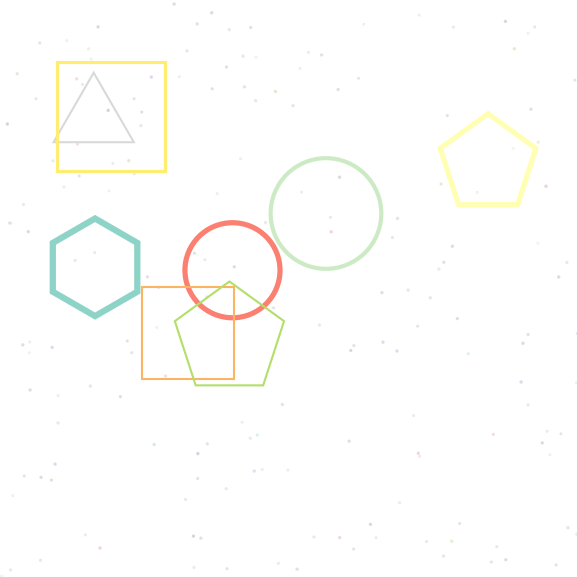[{"shape": "hexagon", "thickness": 3, "radius": 0.42, "center": [0.165, 0.536]}, {"shape": "pentagon", "thickness": 2.5, "radius": 0.44, "center": [0.845, 0.715]}, {"shape": "circle", "thickness": 2.5, "radius": 0.41, "center": [0.403, 0.531]}, {"shape": "square", "thickness": 1, "radius": 0.4, "center": [0.326, 0.423]}, {"shape": "pentagon", "thickness": 1, "radius": 0.5, "center": [0.397, 0.412]}, {"shape": "triangle", "thickness": 1, "radius": 0.4, "center": [0.162, 0.793]}, {"shape": "circle", "thickness": 2, "radius": 0.48, "center": [0.564, 0.629]}, {"shape": "square", "thickness": 1.5, "radius": 0.47, "center": [0.192, 0.797]}]